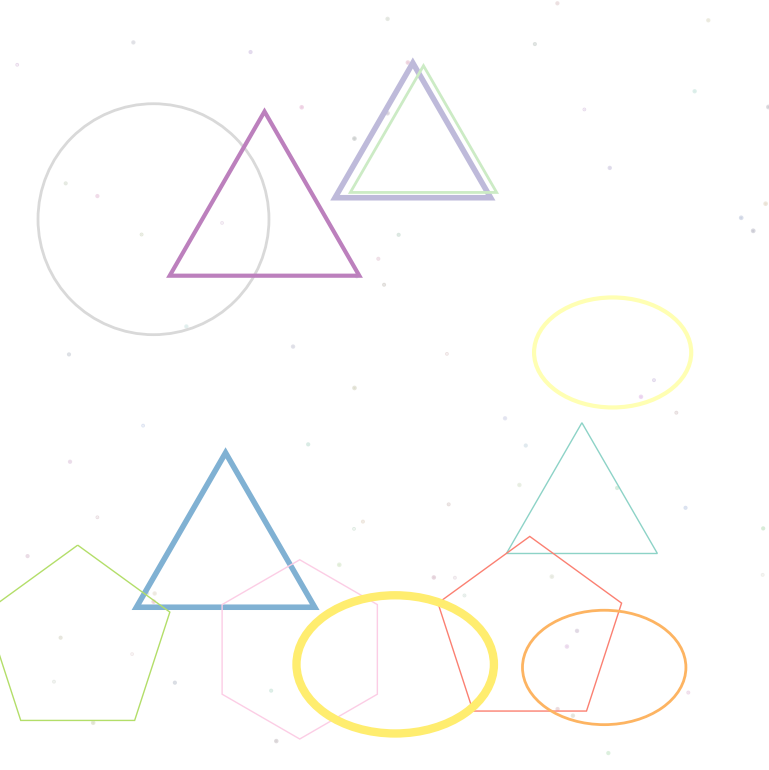[{"shape": "triangle", "thickness": 0.5, "radius": 0.57, "center": [0.756, 0.338]}, {"shape": "oval", "thickness": 1.5, "radius": 0.51, "center": [0.796, 0.542]}, {"shape": "triangle", "thickness": 2, "radius": 0.58, "center": [0.536, 0.802]}, {"shape": "pentagon", "thickness": 0.5, "radius": 0.63, "center": [0.688, 0.178]}, {"shape": "triangle", "thickness": 2, "radius": 0.67, "center": [0.293, 0.278]}, {"shape": "oval", "thickness": 1, "radius": 0.53, "center": [0.785, 0.133]}, {"shape": "pentagon", "thickness": 0.5, "radius": 0.63, "center": [0.101, 0.166]}, {"shape": "hexagon", "thickness": 0.5, "radius": 0.58, "center": [0.389, 0.157]}, {"shape": "circle", "thickness": 1, "radius": 0.75, "center": [0.199, 0.715]}, {"shape": "triangle", "thickness": 1.5, "radius": 0.71, "center": [0.344, 0.713]}, {"shape": "triangle", "thickness": 1, "radius": 0.55, "center": [0.55, 0.805]}, {"shape": "oval", "thickness": 3, "radius": 0.64, "center": [0.513, 0.137]}]